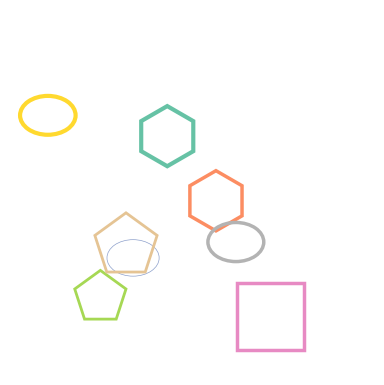[{"shape": "hexagon", "thickness": 3, "radius": 0.39, "center": [0.434, 0.646]}, {"shape": "hexagon", "thickness": 2.5, "radius": 0.39, "center": [0.561, 0.478]}, {"shape": "oval", "thickness": 0.5, "radius": 0.34, "center": [0.346, 0.33]}, {"shape": "square", "thickness": 2.5, "radius": 0.43, "center": [0.703, 0.179]}, {"shape": "pentagon", "thickness": 2, "radius": 0.35, "center": [0.261, 0.228]}, {"shape": "oval", "thickness": 3, "radius": 0.36, "center": [0.124, 0.7]}, {"shape": "pentagon", "thickness": 2, "radius": 0.42, "center": [0.327, 0.362]}, {"shape": "oval", "thickness": 2.5, "radius": 0.36, "center": [0.613, 0.371]}]